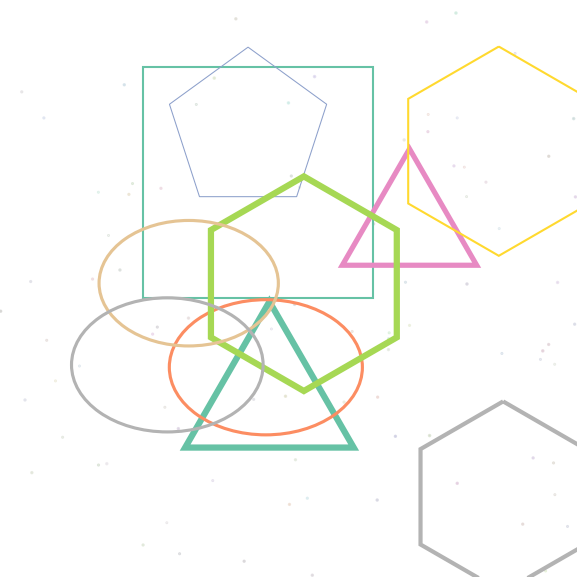[{"shape": "triangle", "thickness": 3, "radius": 0.84, "center": [0.467, 0.308]}, {"shape": "square", "thickness": 1, "radius": 1.0, "center": [0.447, 0.683]}, {"shape": "oval", "thickness": 1.5, "radius": 0.84, "center": [0.46, 0.363]}, {"shape": "pentagon", "thickness": 0.5, "radius": 0.72, "center": [0.43, 0.774]}, {"shape": "triangle", "thickness": 2.5, "radius": 0.67, "center": [0.709, 0.607]}, {"shape": "hexagon", "thickness": 3, "radius": 0.93, "center": [0.526, 0.508]}, {"shape": "hexagon", "thickness": 1, "radius": 0.91, "center": [0.864, 0.737]}, {"shape": "oval", "thickness": 1.5, "radius": 0.78, "center": [0.327, 0.509]}, {"shape": "hexagon", "thickness": 2, "radius": 0.83, "center": [0.871, 0.139]}, {"shape": "oval", "thickness": 1.5, "radius": 0.83, "center": [0.29, 0.367]}]